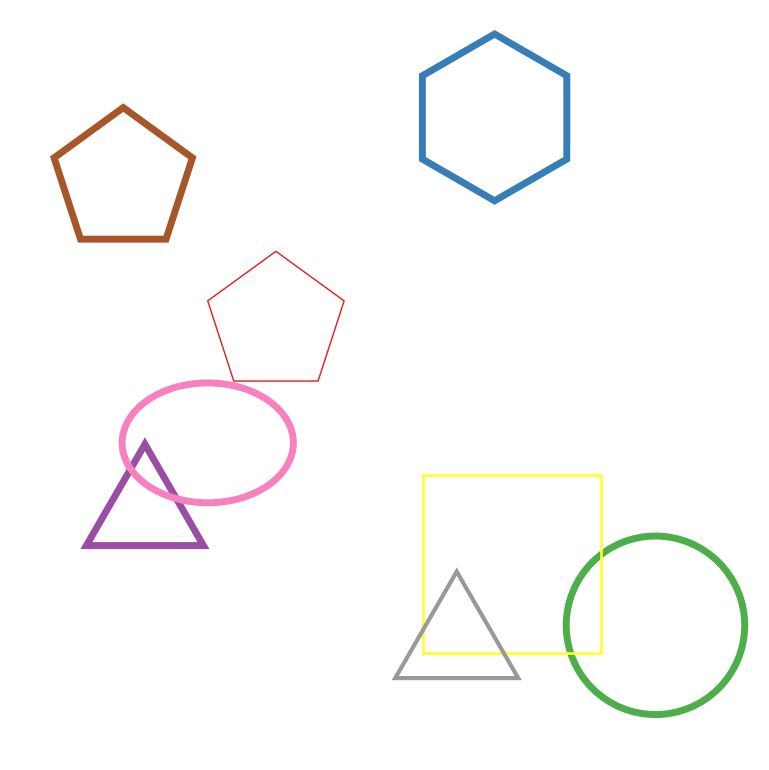[{"shape": "pentagon", "thickness": 0.5, "radius": 0.47, "center": [0.358, 0.58]}, {"shape": "hexagon", "thickness": 2.5, "radius": 0.54, "center": [0.642, 0.848]}, {"shape": "circle", "thickness": 2.5, "radius": 0.58, "center": [0.851, 0.188]}, {"shape": "triangle", "thickness": 2.5, "radius": 0.44, "center": [0.188, 0.335]}, {"shape": "square", "thickness": 1, "radius": 0.58, "center": [0.665, 0.267]}, {"shape": "pentagon", "thickness": 2.5, "radius": 0.47, "center": [0.16, 0.766]}, {"shape": "oval", "thickness": 2.5, "radius": 0.56, "center": [0.27, 0.425]}, {"shape": "triangle", "thickness": 1.5, "radius": 0.46, "center": [0.593, 0.165]}]